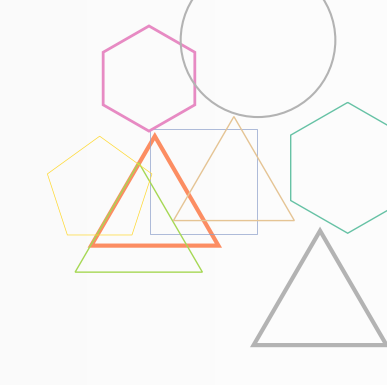[{"shape": "hexagon", "thickness": 1, "radius": 0.85, "center": [0.897, 0.564]}, {"shape": "triangle", "thickness": 3, "radius": 0.95, "center": [0.4, 0.457]}, {"shape": "square", "thickness": 0.5, "radius": 0.69, "center": [0.525, 0.529]}, {"shape": "hexagon", "thickness": 2, "radius": 0.68, "center": [0.384, 0.796]}, {"shape": "triangle", "thickness": 1, "radius": 0.95, "center": [0.358, 0.388]}, {"shape": "pentagon", "thickness": 0.5, "radius": 0.71, "center": [0.257, 0.504]}, {"shape": "triangle", "thickness": 1, "radius": 0.9, "center": [0.604, 0.517]}, {"shape": "circle", "thickness": 1.5, "radius": 1.0, "center": [0.666, 0.896]}, {"shape": "triangle", "thickness": 3, "radius": 0.99, "center": [0.826, 0.203]}]